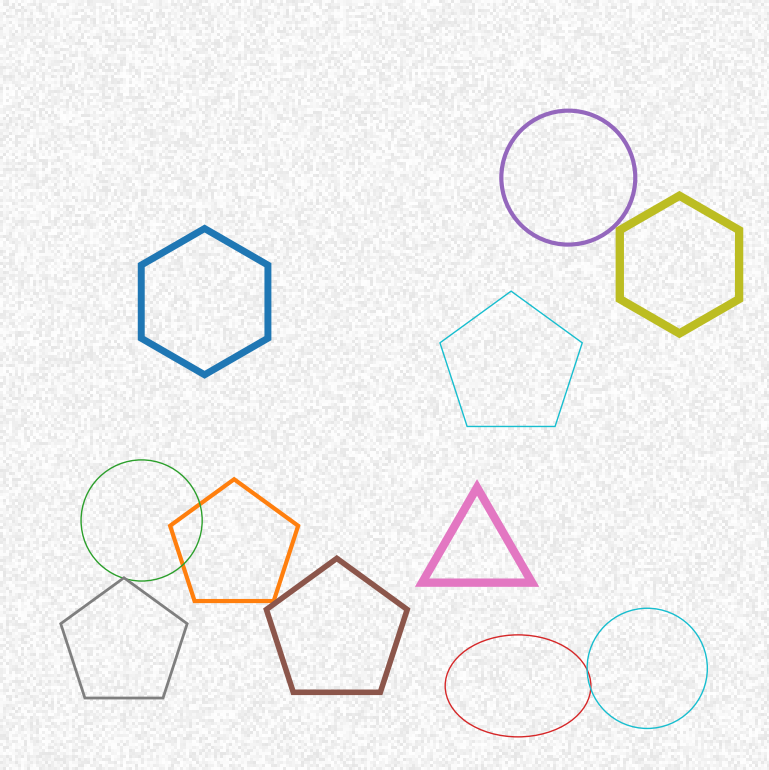[{"shape": "hexagon", "thickness": 2.5, "radius": 0.47, "center": [0.266, 0.608]}, {"shape": "pentagon", "thickness": 1.5, "radius": 0.44, "center": [0.304, 0.29]}, {"shape": "circle", "thickness": 0.5, "radius": 0.39, "center": [0.184, 0.324]}, {"shape": "oval", "thickness": 0.5, "radius": 0.47, "center": [0.673, 0.109]}, {"shape": "circle", "thickness": 1.5, "radius": 0.43, "center": [0.738, 0.769]}, {"shape": "pentagon", "thickness": 2, "radius": 0.48, "center": [0.437, 0.179]}, {"shape": "triangle", "thickness": 3, "radius": 0.41, "center": [0.62, 0.285]}, {"shape": "pentagon", "thickness": 1, "radius": 0.43, "center": [0.161, 0.163]}, {"shape": "hexagon", "thickness": 3, "radius": 0.45, "center": [0.882, 0.656]}, {"shape": "circle", "thickness": 0.5, "radius": 0.39, "center": [0.841, 0.132]}, {"shape": "pentagon", "thickness": 0.5, "radius": 0.49, "center": [0.664, 0.525]}]